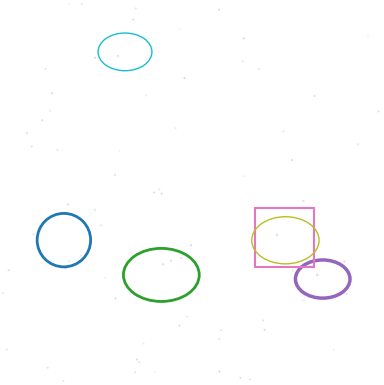[{"shape": "circle", "thickness": 2, "radius": 0.35, "center": [0.166, 0.376]}, {"shape": "oval", "thickness": 2, "radius": 0.49, "center": [0.419, 0.286]}, {"shape": "oval", "thickness": 2.5, "radius": 0.35, "center": [0.838, 0.275]}, {"shape": "square", "thickness": 1.5, "radius": 0.38, "center": [0.738, 0.382]}, {"shape": "oval", "thickness": 1, "radius": 0.44, "center": [0.741, 0.376]}, {"shape": "oval", "thickness": 1, "radius": 0.35, "center": [0.325, 0.865]}]